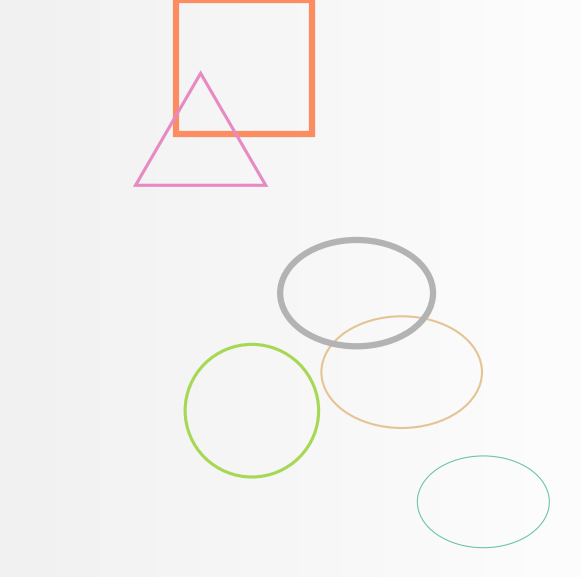[{"shape": "oval", "thickness": 0.5, "radius": 0.57, "center": [0.832, 0.13]}, {"shape": "square", "thickness": 3, "radius": 0.58, "center": [0.42, 0.883]}, {"shape": "triangle", "thickness": 1.5, "radius": 0.65, "center": [0.345, 0.743]}, {"shape": "circle", "thickness": 1.5, "radius": 0.57, "center": [0.433, 0.288]}, {"shape": "oval", "thickness": 1, "radius": 0.69, "center": [0.691, 0.355]}, {"shape": "oval", "thickness": 3, "radius": 0.66, "center": [0.613, 0.492]}]